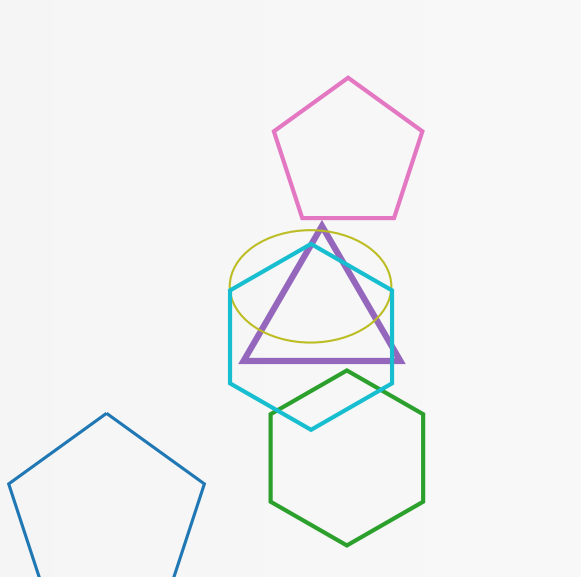[{"shape": "pentagon", "thickness": 1.5, "radius": 0.88, "center": [0.183, 0.106]}, {"shape": "hexagon", "thickness": 2, "radius": 0.76, "center": [0.597, 0.206]}, {"shape": "triangle", "thickness": 3, "radius": 0.78, "center": [0.554, 0.452]}, {"shape": "pentagon", "thickness": 2, "radius": 0.67, "center": [0.599, 0.73]}, {"shape": "oval", "thickness": 1, "radius": 0.69, "center": [0.534, 0.503]}, {"shape": "hexagon", "thickness": 2, "radius": 0.8, "center": [0.535, 0.416]}]